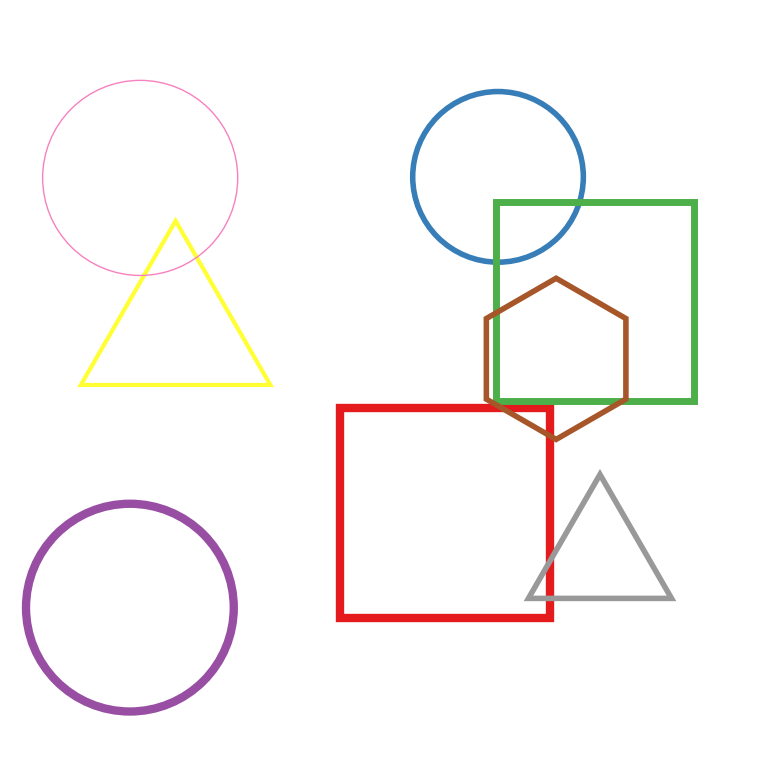[{"shape": "square", "thickness": 3, "radius": 0.68, "center": [0.578, 0.334]}, {"shape": "circle", "thickness": 2, "radius": 0.55, "center": [0.647, 0.77]}, {"shape": "square", "thickness": 2.5, "radius": 0.64, "center": [0.773, 0.608]}, {"shape": "circle", "thickness": 3, "radius": 0.67, "center": [0.169, 0.211]}, {"shape": "triangle", "thickness": 1.5, "radius": 0.71, "center": [0.228, 0.571]}, {"shape": "hexagon", "thickness": 2, "radius": 0.52, "center": [0.722, 0.534]}, {"shape": "circle", "thickness": 0.5, "radius": 0.63, "center": [0.182, 0.769]}, {"shape": "triangle", "thickness": 2, "radius": 0.54, "center": [0.779, 0.277]}]